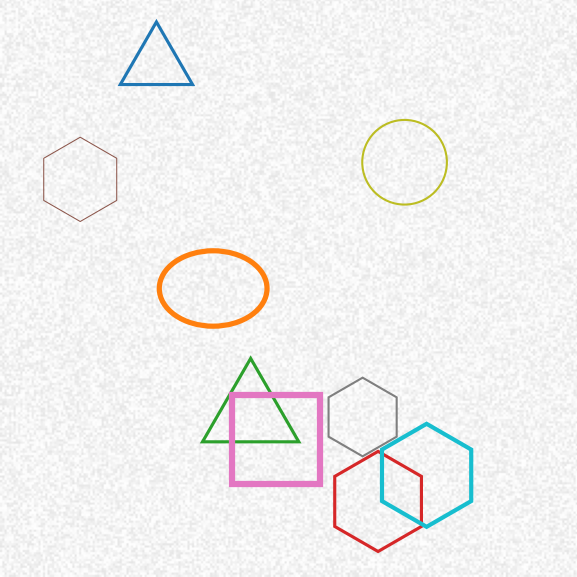[{"shape": "triangle", "thickness": 1.5, "radius": 0.36, "center": [0.271, 0.889]}, {"shape": "oval", "thickness": 2.5, "radius": 0.47, "center": [0.369, 0.5]}, {"shape": "triangle", "thickness": 1.5, "radius": 0.48, "center": [0.434, 0.282]}, {"shape": "hexagon", "thickness": 1.5, "radius": 0.43, "center": [0.655, 0.131]}, {"shape": "hexagon", "thickness": 0.5, "radius": 0.36, "center": [0.139, 0.689]}, {"shape": "square", "thickness": 3, "radius": 0.38, "center": [0.478, 0.239]}, {"shape": "hexagon", "thickness": 1, "radius": 0.34, "center": [0.628, 0.277]}, {"shape": "circle", "thickness": 1, "radius": 0.37, "center": [0.701, 0.718]}, {"shape": "hexagon", "thickness": 2, "radius": 0.45, "center": [0.739, 0.176]}]